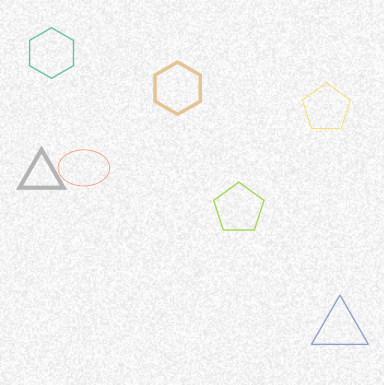[{"shape": "hexagon", "thickness": 1, "radius": 0.33, "center": [0.134, 0.862]}, {"shape": "oval", "thickness": 0.5, "radius": 0.34, "center": [0.218, 0.564]}, {"shape": "triangle", "thickness": 1, "radius": 0.43, "center": [0.883, 0.148]}, {"shape": "pentagon", "thickness": 1, "radius": 0.34, "center": [0.62, 0.458]}, {"shape": "pentagon", "thickness": 0.5, "radius": 0.33, "center": [0.848, 0.72]}, {"shape": "hexagon", "thickness": 2.5, "radius": 0.34, "center": [0.461, 0.771]}, {"shape": "triangle", "thickness": 3, "radius": 0.33, "center": [0.108, 0.545]}]